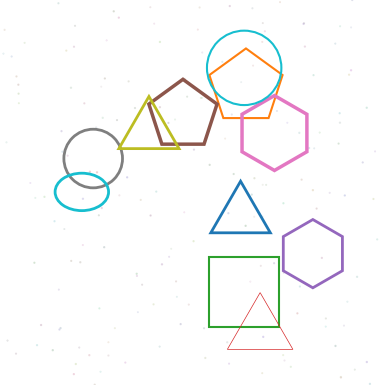[{"shape": "triangle", "thickness": 2, "radius": 0.45, "center": [0.625, 0.44]}, {"shape": "pentagon", "thickness": 1.5, "radius": 0.5, "center": [0.639, 0.774]}, {"shape": "square", "thickness": 1.5, "radius": 0.45, "center": [0.634, 0.241]}, {"shape": "triangle", "thickness": 0.5, "radius": 0.49, "center": [0.676, 0.142]}, {"shape": "hexagon", "thickness": 2, "radius": 0.44, "center": [0.813, 0.341]}, {"shape": "pentagon", "thickness": 2.5, "radius": 0.47, "center": [0.475, 0.701]}, {"shape": "hexagon", "thickness": 2.5, "radius": 0.49, "center": [0.713, 0.655]}, {"shape": "circle", "thickness": 2, "radius": 0.38, "center": [0.242, 0.588]}, {"shape": "triangle", "thickness": 2, "radius": 0.45, "center": [0.387, 0.659]}, {"shape": "circle", "thickness": 1.5, "radius": 0.48, "center": [0.634, 0.824]}, {"shape": "oval", "thickness": 2, "radius": 0.35, "center": [0.213, 0.502]}]